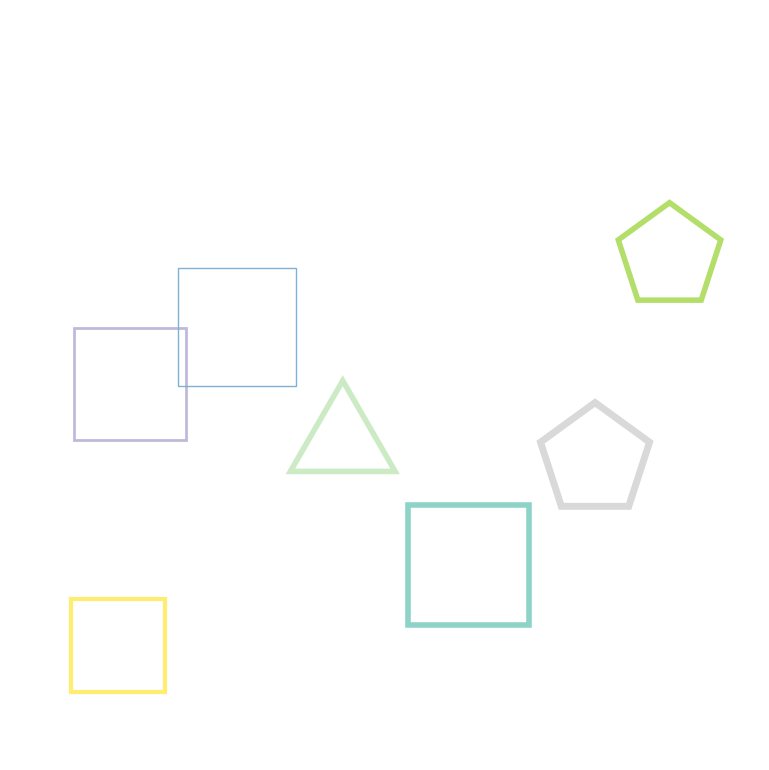[{"shape": "square", "thickness": 2, "radius": 0.39, "center": [0.609, 0.267]}, {"shape": "square", "thickness": 1, "radius": 0.36, "center": [0.168, 0.502]}, {"shape": "square", "thickness": 0.5, "radius": 0.38, "center": [0.307, 0.575]}, {"shape": "pentagon", "thickness": 2, "radius": 0.35, "center": [0.87, 0.667]}, {"shape": "pentagon", "thickness": 2.5, "radius": 0.37, "center": [0.773, 0.403]}, {"shape": "triangle", "thickness": 2, "radius": 0.39, "center": [0.445, 0.427]}, {"shape": "square", "thickness": 1.5, "radius": 0.3, "center": [0.153, 0.162]}]